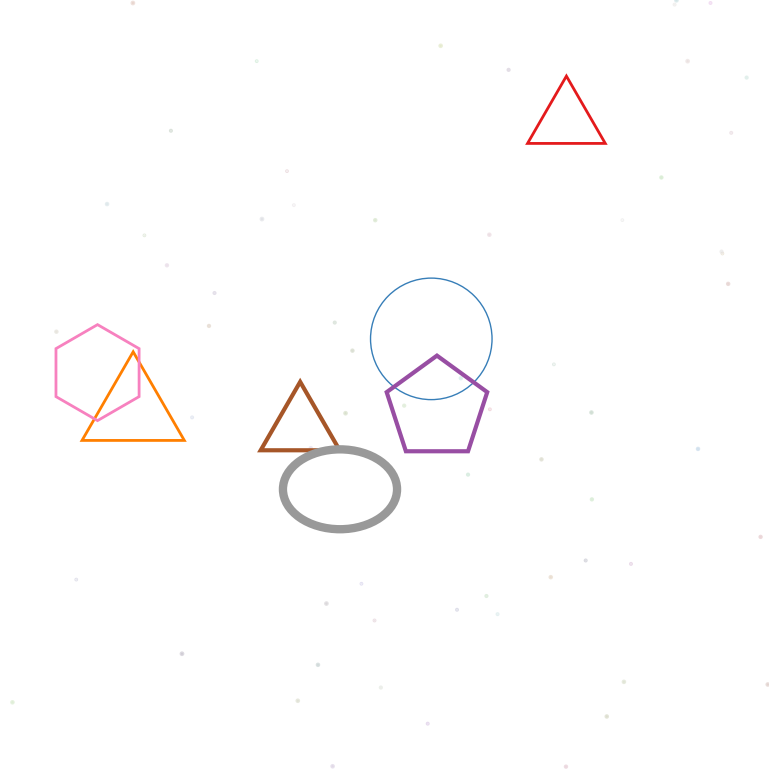[{"shape": "triangle", "thickness": 1, "radius": 0.29, "center": [0.736, 0.843]}, {"shape": "circle", "thickness": 0.5, "radius": 0.39, "center": [0.56, 0.56]}, {"shape": "pentagon", "thickness": 1.5, "radius": 0.34, "center": [0.567, 0.469]}, {"shape": "triangle", "thickness": 1, "radius": 0.38, "center": [0.173, 0.466]}, {"shape": "triangle", "thickness": 1.5, "radius": 0.3, "center": [0.39, 0.445]}, {"shape": "hexagon", "thickness": 1, "radius": 0.31, "center": [0.127, 0.516]}, {"shape": "oval", "thickness": 3, "radius": 0.37, "center": [0.442, 0.365]}]